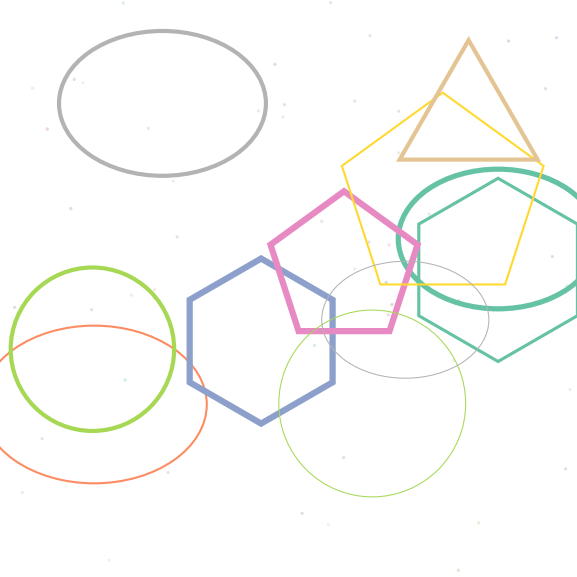[{"shape": "oval", "thickness": 2.5, "radius": 0.86, "center": [0.862, 0.585]}, {"shape": "hexagon", "thickness": 1.5, "radius": 0.79, "center": [0.863, 0.532]}, {"shape": "oval", "thickness": 1, "radius": 0.98, "center": [0.163, 0.299]}, {"shape": "hexagon", "thickness": 3, "radius": 0.71, "center": [0.452, 0.409]}, {"shape": "pentagon", "thickness": 3, "radius": 0.67, "center": [0.596, 0.534]}, {"shape": "circle", "thickness": 0.5, "radius": 0.81, "center": [0.645, 0.3]}, {"shape": "circle", "thickness": 2, "radius": 0.71, "center": [0.16, 0.394]}, {"shape": "pentagon", "thickness": 1, "radius": 0.92, "center": [0.767, 0.655]}, {"shape": "triangle", "thickness": 2, "radius": 0.69, "center": [0.811, 0.792]}, {"shape": "oval", "thickness": 0.5, "radius": 0.72, "center": [0.702, 0.446]}, {"shape": "oval", "thickness": 2, "radius": 0.9, "center": [0.281, 0.82]}]